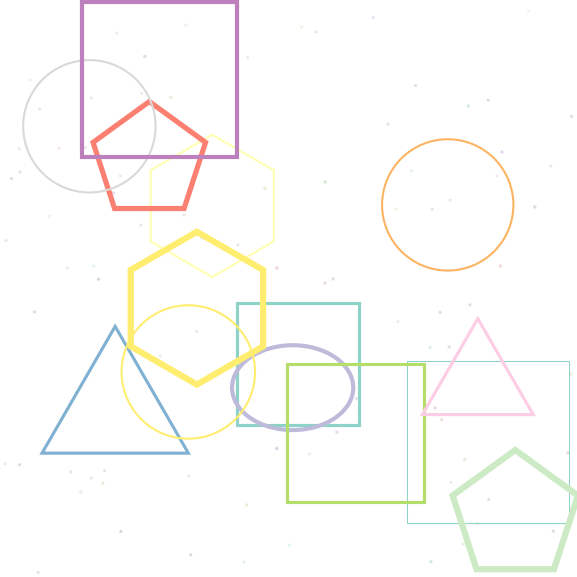[{"shape": "square", "thickness": 0.5, "radius": 0.71, "center": [0.845, 0.234]}, {"shape": "square", "thickness": 1.5, "radius": 0.53, "center": [0.516, 0.368]}, {"shape": "hexagon", "thickness": 1, "radius": 0.62, "center": [0.368, 0.643]}, {"shape": "oval", "thickness": 2, "radius": 0.52, "center": [0.507, 0.328]}, {"shape": "pentagon", "thickness": 2.5, "radius": 0.51, "center": [0.259, 0.721]}, {"shape": "triangle", "thickness": 1.5, "radius": 0.73, "center": [0.199, 0.288]}, {"shape": "circle", "thickness": 1, "radius": 0.57, "center": [0.775, 0.644]}, {"shape": "square", "thickness": 1.5, "radius": 0.6, "center": [0.616, 0.249]}, {"shape": "triangle", "thickness": 1.5, "radius": 0.55, "center": [0.827, 0.337]}, {"shape": "circle", "thickness": 1, "radius": 0.57, "center": [0.155, 0.78]}, {"shape": "square", "thickness": 2, "radius": 0.67, "center": [0.277, 0.862]}, {"shape": "pentagon", "thickness": 3, "radius": 0.57, "center": [0.892, 0.106]}, {"shape": "circle", "thickness": 1, "radius": 0.58, "center": [0.326, 0.355]}, {"shape": "hexagon", "thickness": 3, "radius": 0.66, "center": [0.341, 0.465]}]